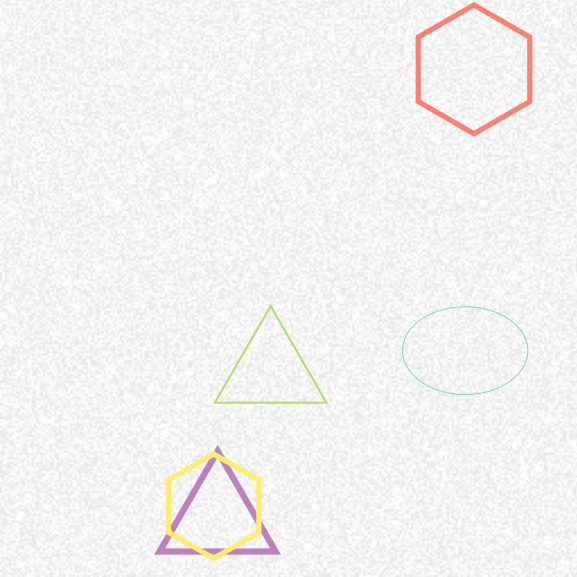[{"shape": "oval", "thickness": 0.5, "radius": 0.54, "center": [0.806, 0.392]}, {"shape": "hexagon", "thickness": 2.5, "radius": 0.56, "center": [0.821, 0.879]}, {"shape": "triangle", "thickness": 1, "radius": 0.56, "center": [0.469, 0.358]}, {"shape": "triangle", "thickness": 3, "radius": 0.58, "center": [0.377, 0.102]}, {"shape": "hexagon", "thickness": 2.5, "radius": 0.45, "center": [0.37, 0.123]}]